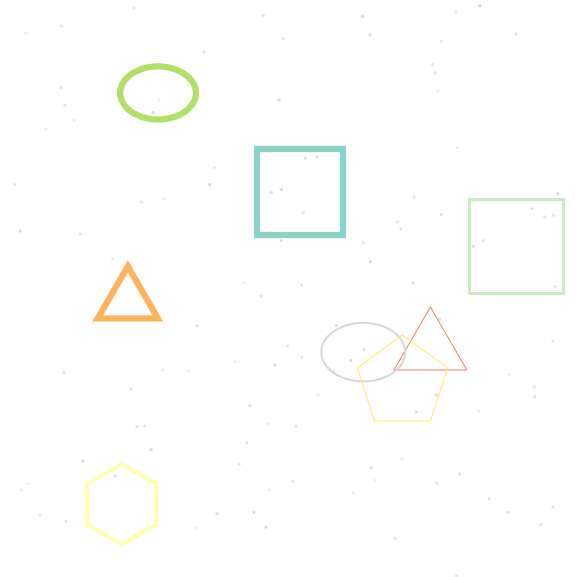[{"shape": "square", "thickness": 3, "radius": 0.37, "center": [0.519, 0.667]}, {"shape": "hexagon", "thickness": 2, "radius": 0.35, "center": [0.211, 0.126]}, {"shape": "triangle", "thickness": 0.5, "radius": 0.36, "center": [0.745, 0.395]}, {"shape": "triangle", "thickness": 3, "radius": 0.3, "center": [0.221, 0.478]}, {"shape": "oval", "thickness": 3, "radius": 0.33, "center": [0.274, 0.838]}, {"shape": "oval", "thickness": 1, "radius": 0.36, "center": [0.629, 0.389]}, {"shape": "square", "thickness": 1.5, "radius": 0.41, "center": [0.894, 0.574]}, {"shape": "pentagon", "thickness": 0.5, "radius": 0.41, "center": [0.697, 0.337]}]